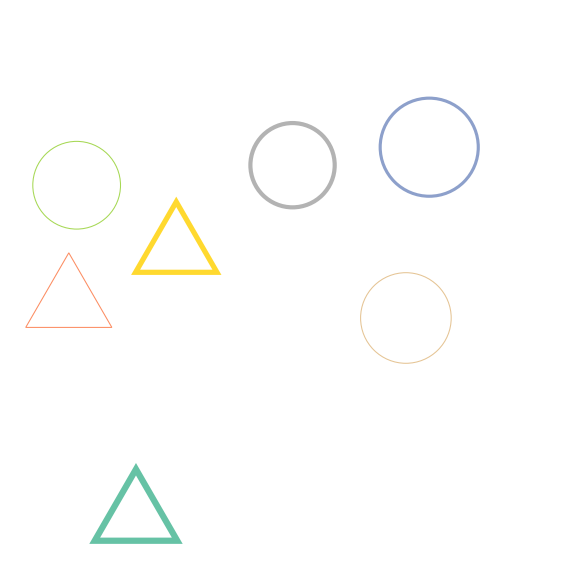[{"shape": "triangle", "thickness": 3, "radius": 0.41, "center": [0.235, 0.104]}, {"shape": "triangle", "thickness": 0.5, "radius": 0.43, "center": [0.119, 0.475]}, {"shape": "circle", "thickness": 1.5, "radius": 0.42, "center": [0.743, 0.744]}, {"shape": "circle", "thickness": 0.5, "radius": 0.38, "center": [0.133, 0.678]}, {"shape": "triangle", "thickness": 2.5, "radius": 0.41, "center": [0.305, 0.568]}, {"shape": "circle", "thickness": 0.5, "radius": 0.39, "center": [0.703, 0.448]}, {"shape": "circle", "thickness": 2, "radius": 0.36, "center": [0.507, 0.713]}]